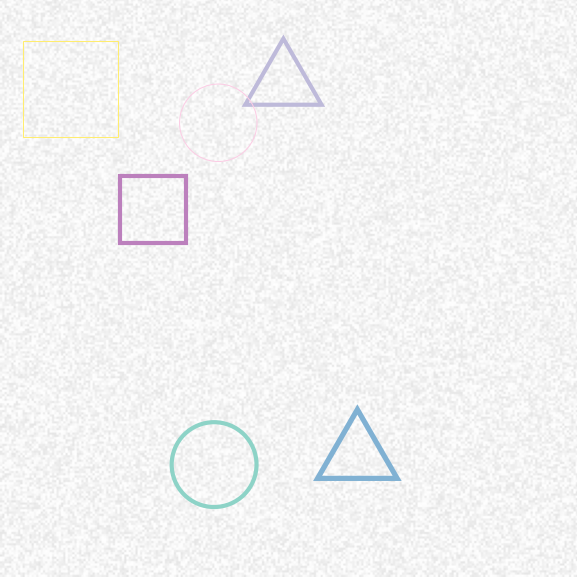[{"shape": "circle", "thickness": 2, "radius": 0.37, "center": [0.371, 0.195]}, {"shape": "triangle", "thickness": 2, "radius": 0.38, "center": [0.491, 0.856]}, {"shape": "triangle", "thickness": 2.5, "radius": 0.4, "center": [0.619, 0.211]}, {"shape": "circle", "thickness": 0.5, "radius": 0.34, "center": [0.378, 0.787]}, {"shape": "square", "thickness": 2, "radius": 0.29, "center": [0.265, 0.636]}, {"shape": "square", "thickness": 0.5, "radius": 0.41, "center": [0.122, 0.845]}]